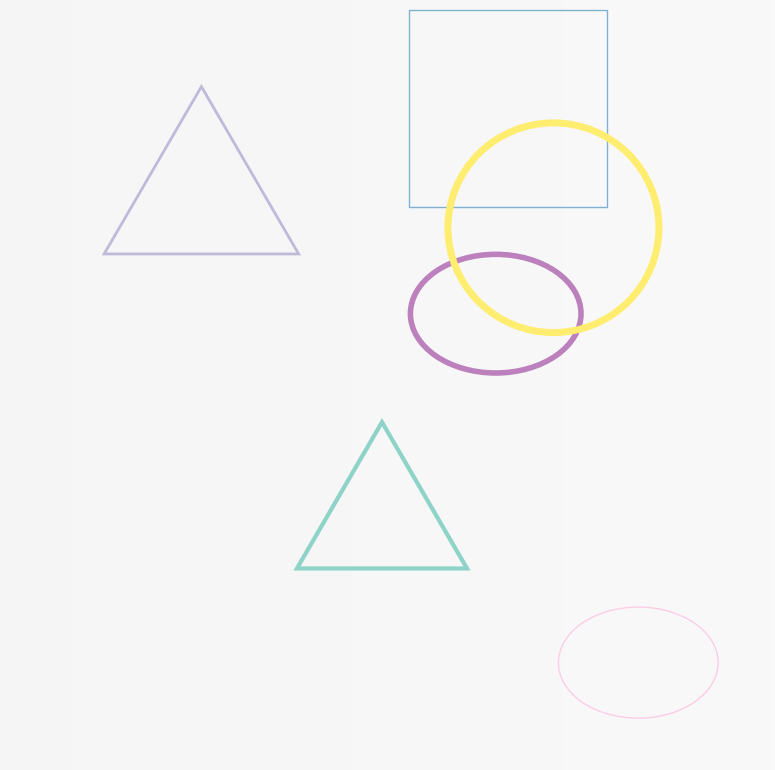[{"shape": "triangle", "thickness": 1.5, "radius": 0.63, "center": [0.493, 0.325]}, {"shape": "triangle", "thickness": 1, "radius": 0.72, "center": [0.26, 0.743]}, {"shape": "square", "thickness": 0.5, "radius": 0.64, "center": [0.656, 0.859]}, {"shape": "oval", "thickness": 0.5, "radius": 0.52, "center": [0.824, 0.139]}, {"shape": "oval", "thickness": 2, "radius": 0.55, "center": [0.64, 0.593]}, {"shape": "circle", "thickness": 2.5, "radius": 0.68, "center": [0.714, 0.704]}]